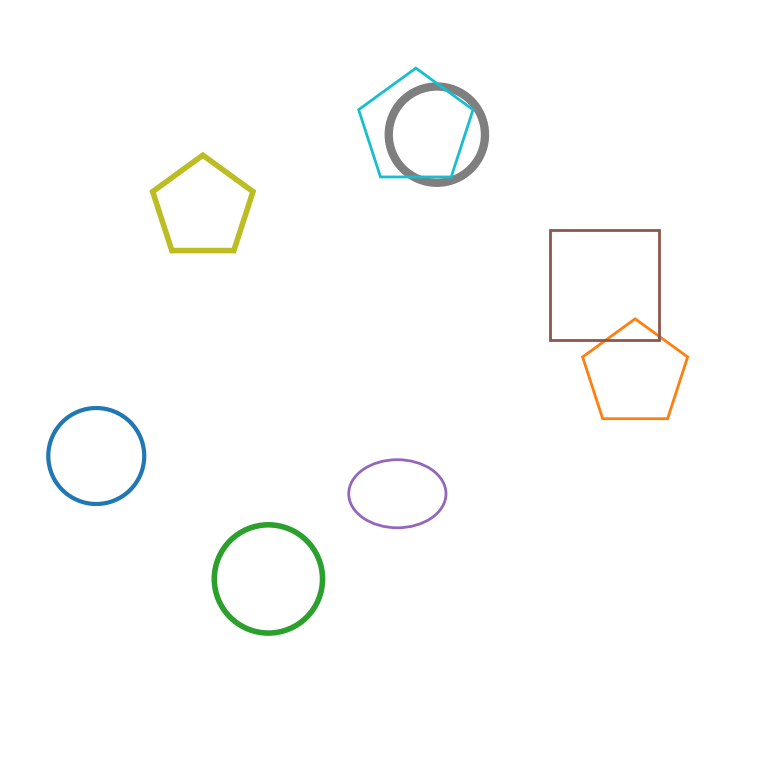[{"shape": "circle", "thickness": 1.5, "radius": 0.31, "center": [0.125, 0.408]}, {"shape": "pentagon", "thickness": 1, "radius": 0.36, "center": [0.825, 0.514]}, {"shape": "circle", "thickness": 2, "radius": 0.35, "center": [0.349, 0.248]}, {"shape": "oval", "thickness": 1, "radius": 0.32, "center": [0.516, 0.359]}, {"shape": "square", "thickness": 1, "radius": 0.36, "center": [0.785, 0.63]}, {"shape": "circle", "thickness": 3, "radius": 0.31, "center": [0.567, 0.825]}, {"shape": "pentagon", "thickness": 2, "radius": 0.34, "center": [0.263, 0.73]}, {"shape": "pentagon", "thickness": 1, "radius": 0.39, "center": [0.54, 0.833]}]